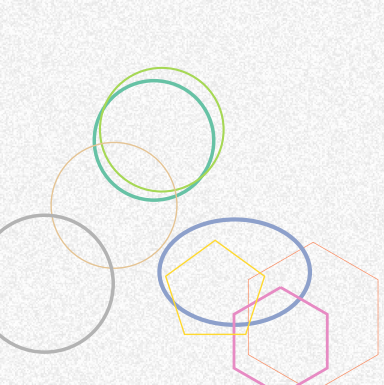[{"shape": "circle", "thickness": 2.5, "radius": 0.78, "center": [0.4, 0.635]}, {"shape": "hexagon", "thickness": 0.5, "radius": 0.97, "center": [0.813, 0.176]}, {"shape": "oval", "thickness": 3, "radius": 0.98, "center": [0.61, 0.293]}, {"shape": "hexagon", "thickness": 2, "radius": 0.7, "center": [0.729, 0.114]}, {"shape": "circle", "thickness": 1.5, "radius": 0.8, "center": [0.42, 0.663]}, {"shape": "pentagon", "thickness": 1, "radius": 0.68, "center": [0.559, 0.241]}, {"shape": "circle", "thickness": 1, "radius": 0.82, "center": [0.296, 0.467]}, {"shape": "circle", "thickness": 2.5, "radius": 0.89, "center": [0.116, 0.263]}]